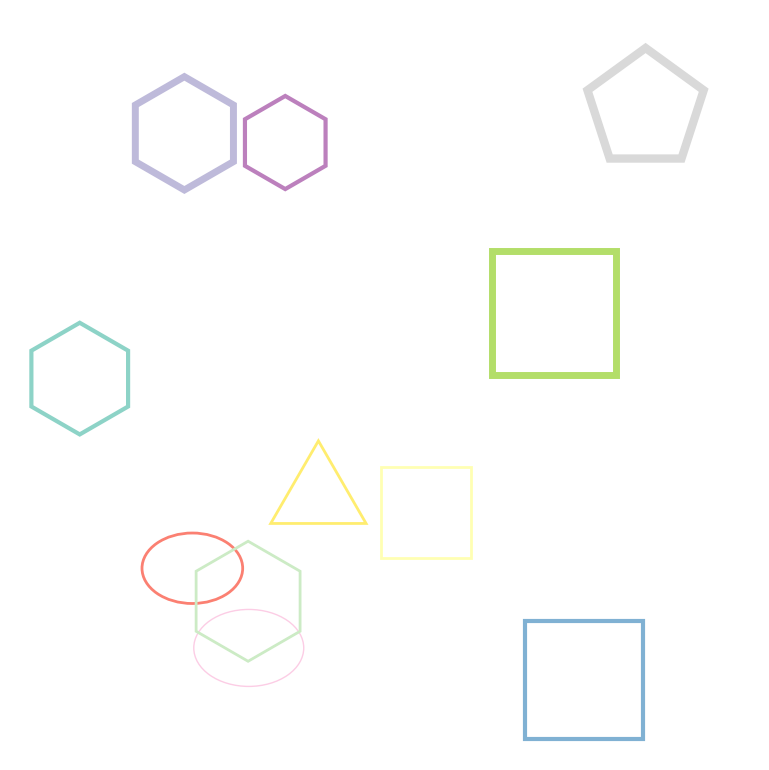[{"shape": "hexagon", "thickness": 1.5, "radius": 0.36, "center": [0.104, 0.508]}, {"shape": "square", "thickness": 1, "radius": 0.29, "center": [0.553, 0.334]}, {"shape": "hexagon", "thickness": 2.5, "radius": 0.37, "center": [0.239, 0.827]}, {"shape": "oval", "thickness": 1, "radius": 0.33, "center": [0.25, 0.262]}, {"shape": "square", "thickness": 1.5, "radius": 0.38, "center": [0.758, 0.117]}, {"shape": "square", "thickness": 2.5, "radius": 0.4, "center": [0.719, 0.594]}, {"shape": "oval", "thickness": 0.5, "radius": 0.36, "center": [0.323, 0.159]}, {"shape": "pentagon", "thickness": 3, "radius": 0.4, "center": [0.838, 0.858]}, {"shape": "hexagon", "thickness": 1.5, "radius": 0.3, "center": [0.37, 0.815]}, {"shape": "hexagon", "thickness": 1, "radius": 0.39, "center": [0.322, 0.219]}, {"shape": "triangle", "thickness": 1, "radius": 0.36, "center": [0.414, 0.356]}]